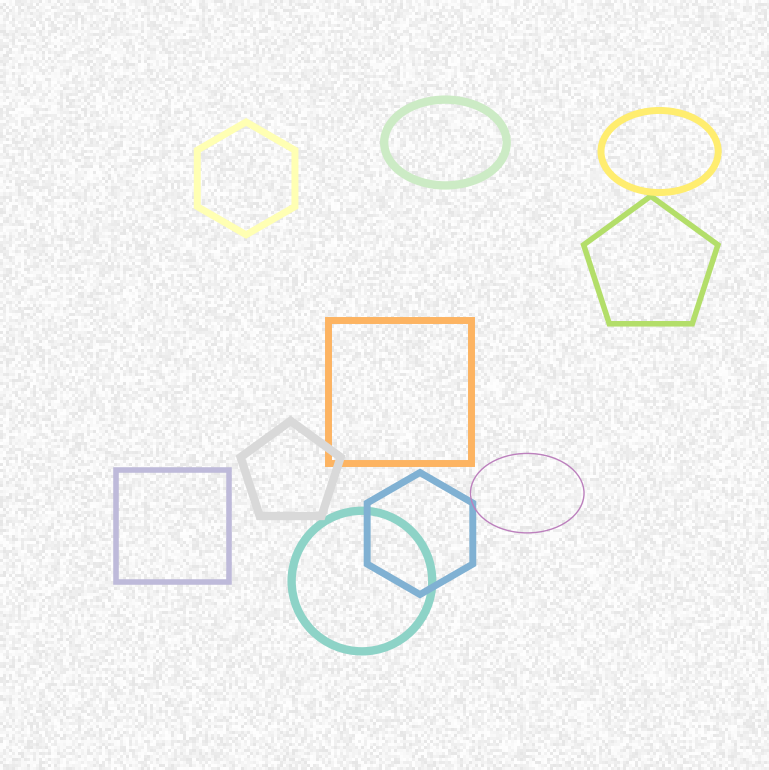[{"shape": "circle", "thickness": 3, "radius": 0.46, "center": [0.47, 0.245]}, {"shape": "hexagon", "thickness": 2.5, "radius": 0.37, "center": [0.32, 0.768]}, {"shape": "square", "thickness": 2, "radius": 0.37, "center": [0.224, 0.317]}, {"shape": "hexagon", "thickness": 2.5, "radius": 0.4, "center": [0.545, 0.307]}, {"shape": "square", "thickness": 2.5, "radius": 0.46, "center": [0.519, 0.492]}, {"shape": "pentagon", "thickness": 2, "radius": 0.46, "center": [0.845, 0.654]}, {"shape": "pentagon", "thickness": 3, "radius": 0.34, "center": [0.377, 0.385]}, {"shape": "oval", "thickness": 0.5, "radius": 0.37, "center": [0.685, 0.36]}, {"shape": "oval", "thickness": 3, "radius": 0.4, "center": [0.579, 0.815]}, {"shape": "oval", "thickness": 2.5, "radius": 0.38, "center": [0.857, 0.803]}]